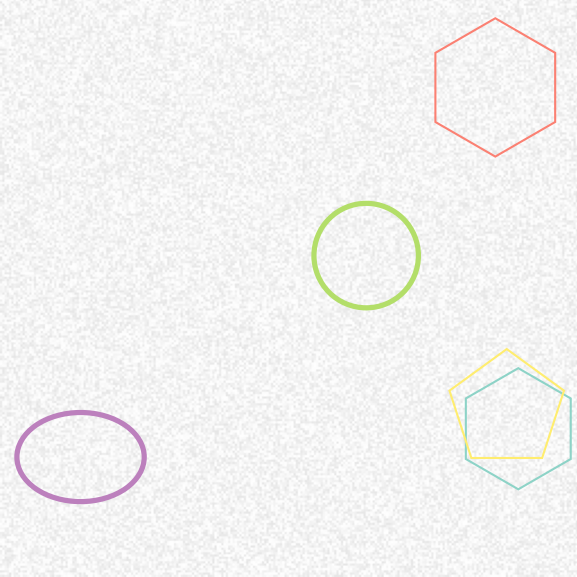[{"shape": "hexagon", "thickness": 1, "radius": 0.52, "center": [0.897, 0.257]}, {"shape": "hexagon", "thickness": 1, "radius": 0.6, "center": [0.858, 0.848]}, {"shape": "circle", "thickness": 2.5, "radius": 0.45, "center": [0.634, 0.557]}, {"shape": "oval", "thickness": 2.5, "radius": 0.55, "center": [0.14, 0.208]}, {"shape": "pentagon", "thickness": 1, "radius": 0.52, "center": [0.877, 0.29]}]